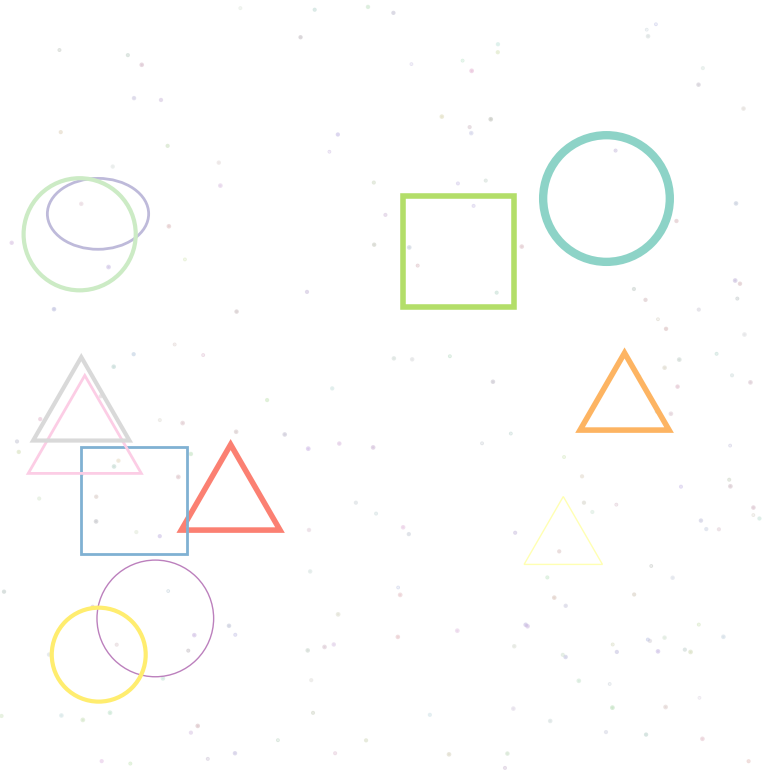[{"shape": "circle", "thickness": 3, "radius": 0.41, "center": [0.788, 0.742]}, {"shape": "triangle", "thickness": 0.5, "radius": 0.29, "center": [0.732, 0.296]}, {"shape": "oval", "thickness": 1, "radius": 0.33, "center": [0.127, 0.722]}, {"shape": "triangle", "thickness": 2, "radius": 0.37, "center": [0.3, 0.349]}, {"shape": "square", "thickness": 1, "radius": 0.35, "center": [0.174, 0.35]}, {"shape": "triangle", "thickness": 2, "radius": 0.33, "center": [0.811, 0.475]}, {"shape": "square", "thickness": 2, "radius": 0.36, "center": [0.595, 0.673]}, {"shape": "triangle", "thickness": 1, "radius": 0.42, "center": [0.11, 0.428]}, {"shape": "triangle", "thickness": 1.5, "radius": 0.36, "center": [0.106, 0.464]}, {"shape": "circle", "thickness": 0.5, "radius": 0.38, "center": [0.202, 0.197]}, {"shape": "circle", "thickness": 1.5, "radius": 0.36, "center": [0.103, 0.696]}, {"shape": "circle", "thickness": 1.5, "radius": 0.3, "center": [0.128, 0.15]}]